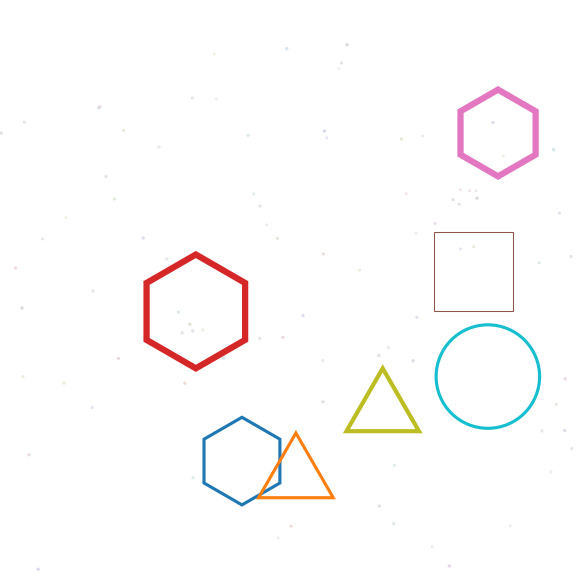[{"shape": "hexagon", "thickness": 1.5, "radius": 0.38, "center": [0.419, 0.201]}, {"shape": "triangle", "thickness": 1.5, "radius": 0.37, "center": [0.512, 0.175]}, {"shape": "hexagon", "thickness": 3, "radius": 0.49, "center": [0.339, 0.46]}, {"shape": "square", "thickness": 0.5, "radius": 0.34, "center": [0.82, 0.529]}, {"shape": "hexagon", "thickness": 3, "radius": 0.38, "center": [0.862, 0.769]}, {"shape": "triangle", "thickness": 2, "radius": 0.36, "center": [0.663, 0.289]}, {"shape": "circle", "thickness": 1.5, "radius": 0.45, "center": [0.845, 0.347]}]